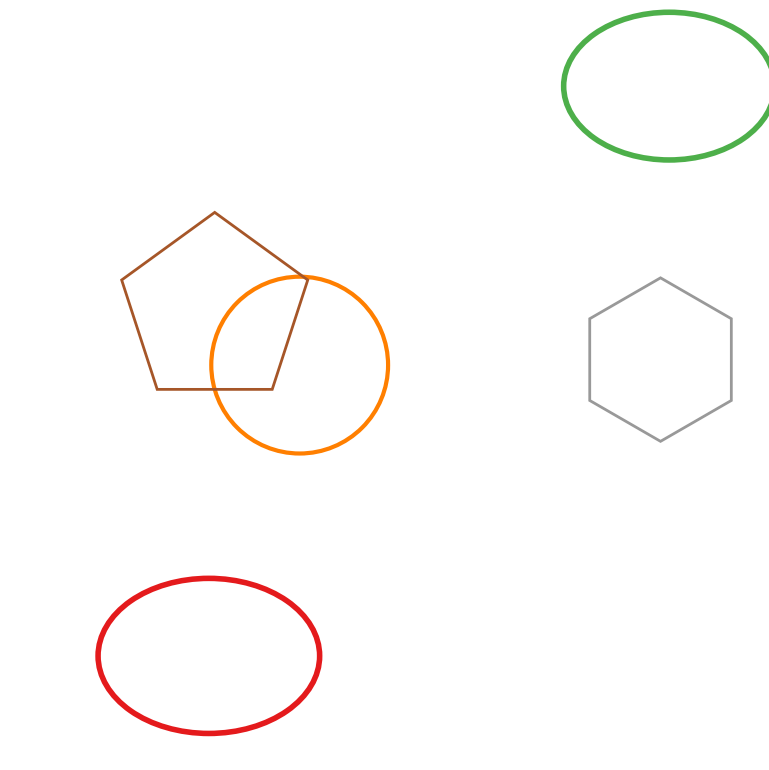[{"shape": "oval", "thickness": 2, "radius": 0.72, "center": [0.271, 0.148]}, {"shape": "oval", "thickness": 2, "radius": 0.69, "center": [0.869, 0.888]}, {"shape": "circle", "thickness": 1.5, "radius": 0.57, "center": [0.389, 0.526]}, {"shape": "pentagon", "thickness": 1, "radius": 0.64, "center": [0.279, 0.597]}, {"shape": "hexagon", "thickness": 1, "radius": 0.53, "center": [0.858, 0.533]}]